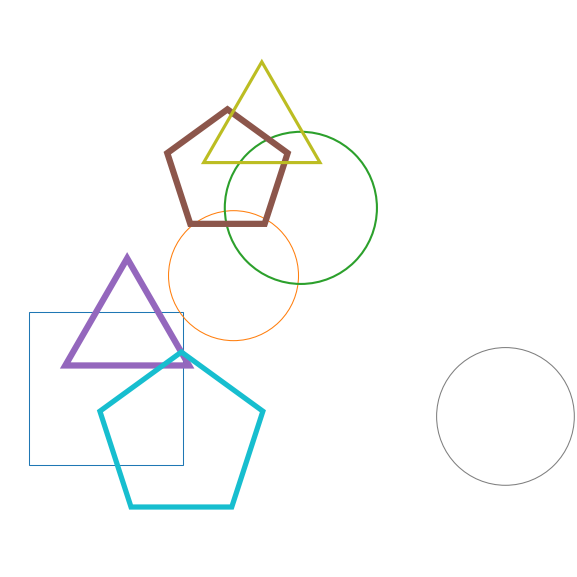[{"shape": "square", "thickness": 0.5, "radius": 0.67, "center": [0.184, 0.326]}, {"shape": "circle", "thickness": 0.5, "radius": 0.56, "center": [0.404, 0.522]}, {"shape": "circle", "thickness": 1, "radius": 0.66, "center": [0.521, 0.639]}, {"shape": "triangle", "thickness": 3, "radius": 0.62, "center": [0.22, 0.428]}, {"shape": "pentagon", "thickness": 3, "radius": 0.55, "center": [0.394, 0.7]}, {"shape": "circle", "thickness": 0.5, "radius": 0.6, "center": [0.875, 0.278]}, {"shape": "triangle", "thickness": 1.5, "radius": 0.58, "center": [0.453, 0.776]}, {"shape": "pentagon", "thickness": 2.5, "radius": 0.74, "center": [0.314, 0.241]}]